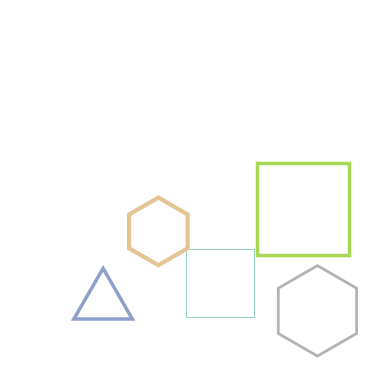[{"shape": "square", "thickness": 0.5, "radius": 0.44, "center": [0.571, 0.265]}, {"shape": "triangle", "thickness": 2.5, "radius": 0.44, "center": [0.268, 0.215]}, {"shape": "square", "thickness": 2.5, "radius": 0.6, "center": [0.787, 0.458]}, {"shape": "hexagon", "thickness": 3, "radius": 0.44, "center": [0.411, 0.399]}, {"shape": "hexagon", "thickness": 2, "radius": 0.59, "center": [0.825, 0.193]}]